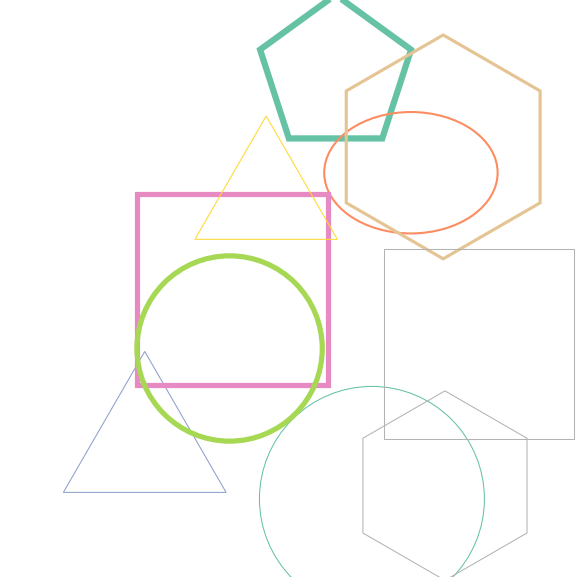[{"shape": "circle", "thickness": 0.5, "radius": 0.97, "center": [0.644, 0.135]}, {"shape": "pentagon", "thickness": 3, "radius": 0.69, "center": [0.581, 0.871]}, {"shape": "oval", "thickness": 1, "radius": 0.75, "center": [0.712, 0.7]}, {"shape": "triangle", "thickness": 0.5, "radius": 0.81, "center": [0.251, 0.228]}, {"shape": "square", "thickness": 2.5, "radius": 0.83, "center": [0.402, 0.498]}, {"shape": "circle", "thickness": 2.5, "radius": 0.8, "center": [0.398, 0.396]}, {"shape": "triangle", "thickness": 0.5, "radius": 0.71, "center": [0.461, 0.656]}, {"shape": "hexagon", "thickness": 1.5, "radius": 0.97, "center": [0.767, 0.745]}, {"shape": "square", "thickness": 0.5, "radius": 0.82, "center": [0.829, 0.403]}, {"shape": "hexagon", "thickness": 0.5, "radius": 0.82, "center": [0.77, 0.158]}]